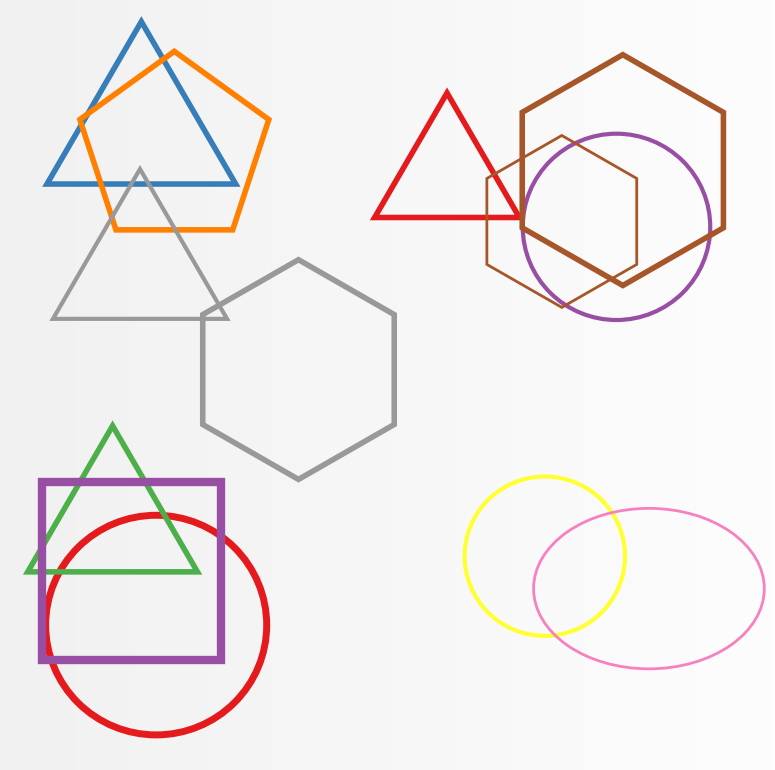[{"shape": "triangle", "thickness": 2, "radius": 0.54, "center": [0.577, 0.771]}, {"shape": "circle", "thickness": 2.5, "radius": 0.71, "center": [0.202, 0.188]}, {"shape": "triangle", "thickness": 2, "radius": 0.7, "center": [0.182, 0.831]}, {"shape": "triangle", "thickness": 2, "radius": 0.63, "center": [0.145, 0.321]}, {"shape": "square", "thickness": 3, "radius": 0.58, "center": [0.17, 0.258]}, {"shape": "circle", "thickness": 1.5, "radius": 0.6, "center": [0.795, 0.705]}, {"shape": "pentagon", "thickness": 2, "radius": 0.64, "center": [0.225, 0.805]}, {"shape": "circle", "thickness": 1.5, "radius": 0.52, "center": [0.703, 0.278]}, {"shape": "hexagon", "thickness": 2, "radius": 0.75, "center": [0.804, 0.779]}, {"shape": "hexagon", "thickness": 1, "radius": 0.56, "center": [0.725, 0.712]}, {"shape": "oval", "thickness": 1, "radius": 0.74, "center": [0.837, 0.236]}, {"shape": "hexagon", "thickness": 2, "radius": 0.71, "center": [0.385, 0.52]}, {"shape": "triangle", "thickness": 1.5, "radius": 0.65, "center": [0.181, 0.651]}]